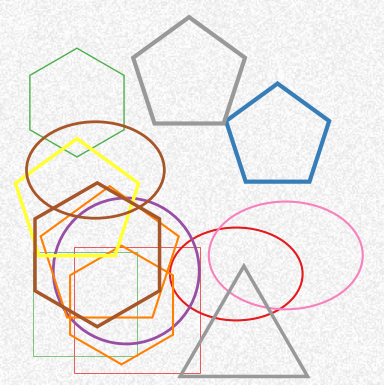[{"shape": "square", "thickness": 0.5, "radius": 0.82, "center": [0.356, 0.194]}, {"shape": "oval", "thickness": 1.5, "radius": 0.86, "center": [0.614, 0.288]}, {"shape": "pentagon", "thickness": 3, "radius": 0.7, "center": [0.721, 0.642]}, {"shape": "hexagon", "thickness": 1, "radius": 0.71, "center": [0.2, 0.734]}, {"shape": "square", "thickness": 0.5, "radius": 0.67, "center": [0.221, 0.21]}, {"shape": "circle", "thickness": 2, "radius": 0.95, "center": [0.328, 0.296]}, {"shape": "pentagon", "thickness": 1.5, "radius": 0.94, "center": [0.285, 0.328]}, {"shape": "hexagon", "thickness": 1.5, "radius": 0.77, "center": [0.316, 0.208]}, {"shape": "pentagon", "thickness": 2.5, "radius": 0.84, "center": [0.2, 0.472]}, {"shape": "oval", "thickness": 2, "radius": 0.89, "center": [0.248, 0.558]}, {"shape": "hexagon", "thickness": 2.5, "radius": 0.93, "center": [0.253, 0.338]}, {"shape": "oval", "thickness": 1.5, "radius": 1.0, "center": [0.742, 0.337]}, {"shape": "triangle", "thickness": 2.5, "radius": 0.96, "center": [0.633, 0.118]}, {"shape": "pentagon", "thickness": 3, "radius": 0.76, "center": [0.491, 0.803]}]